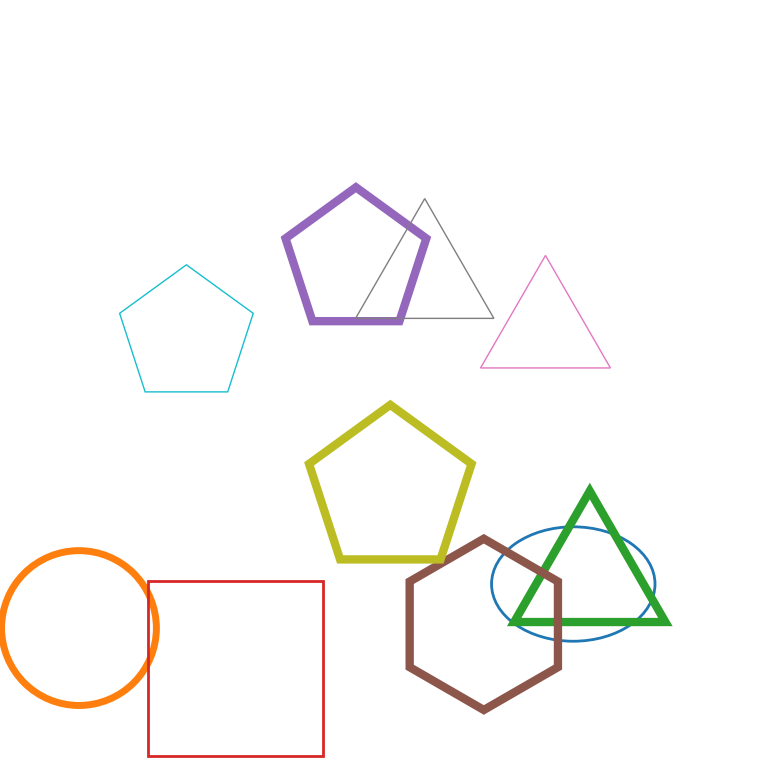[{"shape": "oval", "thickness": 1, "radius": 0.53, "center": [0.745, 0.242]}, {"shape": "circle", "thickness": 2.5, "radius": 0.5, "center": [0.103, 0.184]}, {"shape": "triangle", "thickness": 3, "radius": 0.57, "center": [0.766, 0.249]}, {"shape": "square", "thickness": 1, "radius": 0.57, "center": [0.306, 0.132]}, {"shape": "pentagon", "thickness": 3, "radius": 0.48, "center": [0.462, 0.661]}, {"shape": "hexagon", "thickness": 3, "radius": 0.56, "center": [0.628, 0.189]}, {"shape": "triangle", "thickness": 0.5, "radius": 0.49, "center": [0.708, 0.571]}, {"shape": "triangle", "thickness": 0.5, "radius": 0.52, "center": [0.552, 0.638]}, {"shape": "pentagon", "thickness": 3, "radius": 0.55, "center": [0.507, 0.363]}, {"shape": "pentagon", "thickness": 0.5, "radius": 0.46, "center": [0.242, 0.565]}]